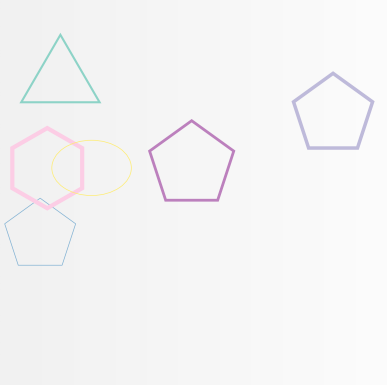[{"shape": "triangle", "thickness": 1.5, "radius": 0.58, "center": [0.156, 0.793]}, {"shape": "pentagon", "thickness": 2.5, "radius": 0.54, "center": [0.859, 0.702]}, {"shape": "pentagon", "thickness": 0.5, "radius": 0.48, "center": [0.104, 0.389]}, {"shape": "hexagon", "thickness": 3, "radius": 0.52, "center": [0.122, 0.563]}, {"shape": "pentagon", "thickness": 2, "radius": 0.57, "center": [0.495, 0.572]}, {"shape": "oval", "thickness": 0.5, "radius": 0.51, "center": [0.236, 0.564]}]